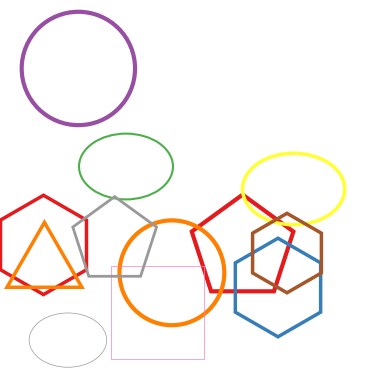[{"shape": "pentagon", "thickness": 3, "radius": 0.69, "center": [0.63, 0.356]}, {"shape": "hexagon", "thickness": 2.5, "radius": 0.64, "center": [0.113, 0.364]}, {"shape": "hexagon", "thickness": 2.5, "radius": 0.64, "center": [0.722, 0.253]}, {"shape": "oval", "thickness": 1.5, "radius": 0.61, "center": [0.327, 0.568]}, {"shape": "circle", "thickness": 3, "radius": 0.74, "center": [0.204, 0.822]}, {"shape": "triangle", "thickness": 2.5, "radius": 0.56, "center": [0.115, 0.31]}, {"shape": "circle", "thickness": 3, "radius": 0.68, "center": [0.446, 0.291]}, {"shape": "oval", "thickness": 2.5, "radius": 0.66, "center": [0.763, 0.509]}, {"shape": "hexagon", "thickness": 2.5, "radius": 0.52, "center": [0.745, 0.343]}, {"shape": "square", "thickness": 0.5, "radius": 0.61, "center": [0.41, 0.188]}, {"shape": "pentagon", "thickness": 2, "radius": 0.57, "center": [0.298, 0.375]}, {"shape": "oval", "thickness": 0.5, "radius": 0.5, "center": [0.176, 0.117]}]